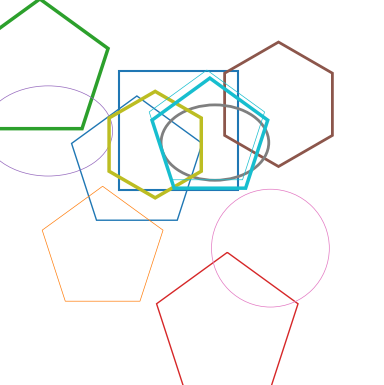[{"shape": "pentagon", "thickness": 1, "radius": 0.89, "center": [0.356, 0.572]}, {"shape": "square", "thickness": 1.5, "radius": 0.77, "center": [0.464, 0.662]}, {"shape": "pentagon", "thickness": 0.5, "radius": 0.83, "center": [0.267, 0.351]}, {"shape": "pentagon", "thickness": 2.5, "radius": 0.93, "center": [0.104, 0.816]}, {"shape": "pentagon", "thickness": 1, "radius": 0.97, "center": [0.59, 0.151]}, {"shape": "oval", "thickness": 0.5, "radius": 0.84, "center": [0.125, 0.66]}, {"shape": "hexagon", "thickness": 2, "radius": 0.81, "center": [0.723, 0.729]}, {"shape": "circle", "thickness": 0.5, "radius": 0.77, "center": [0.702, 0.355]}, {"shape": "oval", "thickness": 2, "radius": 0.7, "center": [0.558, 0.63]}, {"shape": "hexagon", "thickness": 2.5, "radius": 0.69, "center": [0.403, 0.624]}, {"shape": "pentagon", "thickness": 2.5, "radius": 0.79, "center": [0.545, 0.639]}, {"shape": "pentagon", "thickness": 0.5, "radius": 0.79, "center": [0.537, 0.661]}]